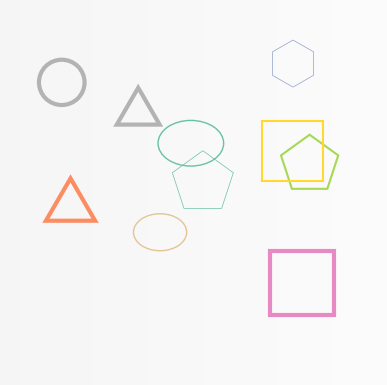[{"shape": "oval", "thickness": 1, "radius": 0.42, "center": [0.493, 0.628]}, {"shape": "pentagon", "thickness": 0.5, "radius": 0.41, "center": [0.523, 0.526]}, {"shape": "triangle", "thickness": 3, "radius": 0.37, "center": [0.182, 0.463]}, {"shape": "hexagon", "thickness": 0.5, "radius": 0.31, "center": [0.756, 0.835]}, {"shape": "square", "thickness": 3, "radius": 0.42, "center": [0.779, 0.266]}, {"shape": "pentagon", "thickness": 1.5, "radius": 0.39, "center": [0.799, 0.572]}, {"shape": "square", "thickness": 1.5, "radius": 0.39, "center": [0.755, 0.608]}, {"shape": "oval", "thickness": 1, "radius": 0.34, "center": [0.413, 0.397]}, {"shape": "circle", "thickness": 3, "radius": 0.29, "center": [0.159, 0.786]}, {"shape": "triangle", "thickness": 3, "radius": 0.32, "center": [0.357, 0.708]}]